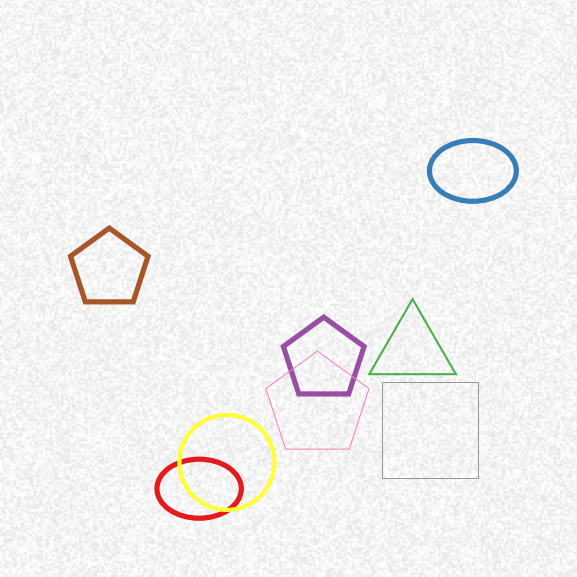[{"shape": "oval", "thickness": 2.5, "radius": 0.37, "center": [0.345, 0.153]}, {"shape": "oval", "thickness": 2.5, "radius": 0.38, "center": [0.819, 0.703]}, {"shape": "triangle", "thickness": 1, "radius": 0.43, "center": [0.714, 0.395]}, {"shape": "pentagon", "thickness": 2.5, "radius": 0.37, "center": [0.561, 0.376]}, {"shape": "circle", "thickness": 2, "radius": 0.41, "center": [0.393, 0.198]}, {"shape": "pentagon", "thickness": 2.5, "radius": 0.35, "center": [0.189, 0.534]}, {"shape": "pentagon", "thickness": 0.5, "radius": 0.47, "center": [0.55, 0.297]}, {"shape": "square", "thickness": 0.5, "radius": 0.42, "center": [0.744, 0.255]}]